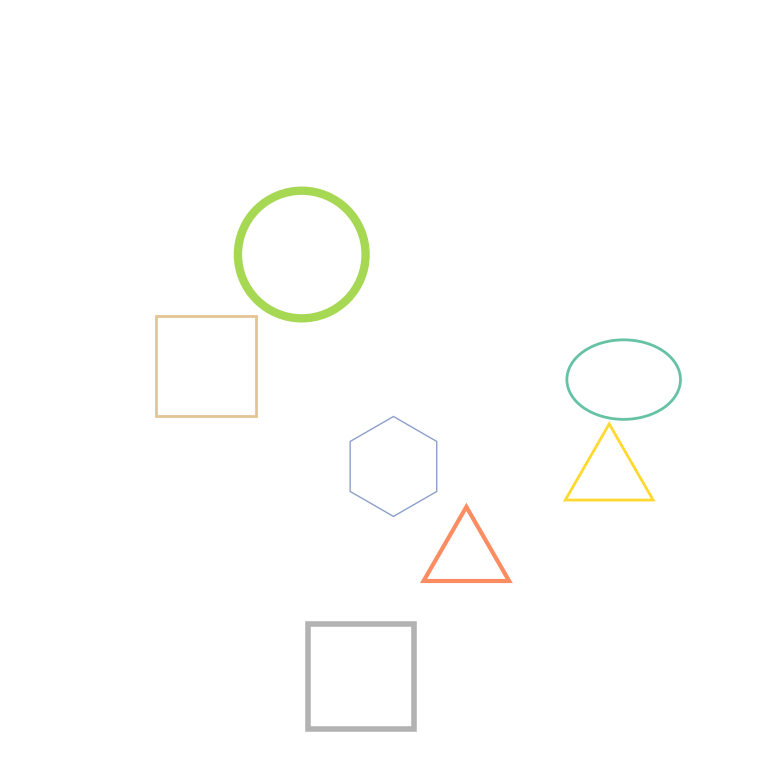[{"shape": "oval", "thickness": 1, "radius": 0.37, "center": [0.81, 0.507]}, {"shape": "triangle", "thickness": 1.5, "radius": 0.32, "center": [0.606, 0.278]}, {"shape": "hexagon", "thickness": 0.5, "radius": 0.32, "center": [0.511, 0.394]}, {"shape": "circle", "thickness": 3, "radius": 0.41, "center": [0.392, 0.669]}, {"shape": "triangle", "thickness": 1, "radius": 0.33, "center": [0.791, 0.384]}, {"shape": "square", "thickness": 1, "radius": 0.32, "center": [0.267, 0.524]}, {"shape": "square", "thickness": 2, "radius": 0.34, "center": [0.469, 0.121]}]